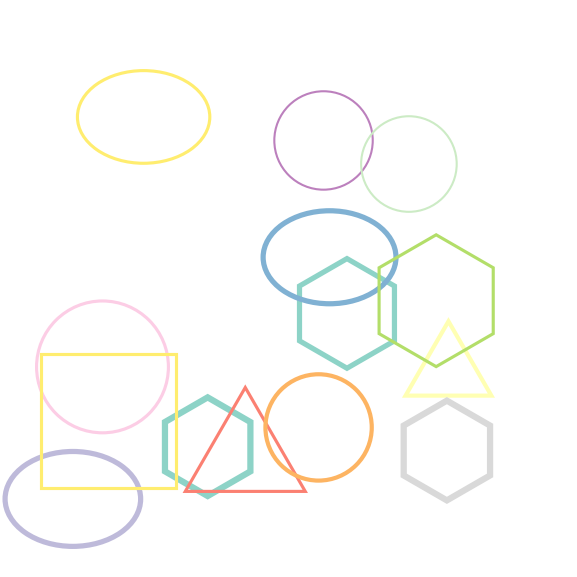[{"shape": "hexagon", "thickness": 2.5, "radius": 0.47, "center": [0.601, 0.456]}, {"shape": "hexagon", "thickness": 3, "radius": 0.43, "center": [0.36, 0.226]}, {"shape": "triangle", "thickness": 2, "radius": 0.43, "center": [0.777, 0.357]}, {"shape": "oval", "thickness": 2.5, "radius": 0.59, "center": [0.126, 0.135]}, {"shape": "triangle", "thickness": 1.5, "radius": 0.6, "center": [0.425, 0.208]}, {"shape": "oval", "thickness": 2.5, "radius": 0.58, "center": [0.571, 0.554]}, {"shape": "circle", "thickness": 2, "radius": 0.46, "center": [0.552, 0.259]}, {"shape": "hexagon", "thickness": 1.5, "radius": 0.57, "center": [0.755, 0.478]}, {"shape": "circle", "thickness": 1.5, "radius": 0.57, "center": [0.177, 0.364]}, {"shape": "hexagon", "thickness": 3, "radius": 0.43, "center": [0.774, 0.219]}, {"shape": "circle", "thickness": 1, "radius": 0.43, "center": [0.56, 0.756]}, {"shape": "circle", "thickness": 1, "radius": 0.41, "center": [0.708, 0.715]}, {"shape": "oval", "thickness": 1.5, "radius": 0.57, "center": [0.249, 0.797]}, {"shape": "square", "thickness": 1.5, "radius": 0.58, "center": [0.188, 0.27]}]